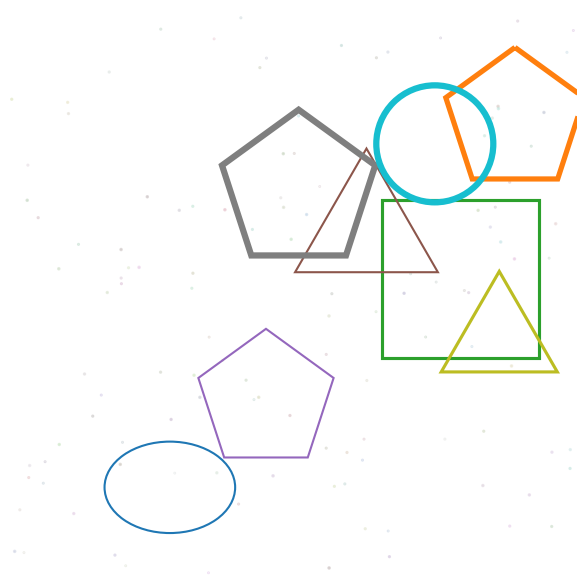[{"shape": "oval", "thickness": 1, "radius": 0.57, "center": [0.294, 0.155]}, {"shape": "pentagon", "thickness": 2.5, "radius": 0.63, "center": [0.892, 0.791]}, {"shape": "square", "thickness": 1.5, "radius": 0.68, "center": [0.797, 0.516]}, {"shape": "pentagon", "thickness": 1, "radius": 0.62, "center": [0.461, 0.307]}, {"shape": "triangle", "thickness": 1, "radius": 0.71, "center": [0.635, 0.599]}, {"shape": "pentagon", "thickness": 3, "radius": 0.7, "center": [0.517, 0.67]}, {"shape": "triangle", "thickness": 1.5, "radius": 0.58, "center": [0.865, 0.413]}, {"shape": "circle", "thickness": 3, "radius": 0.51, "center": [0.753, 0.75]}]